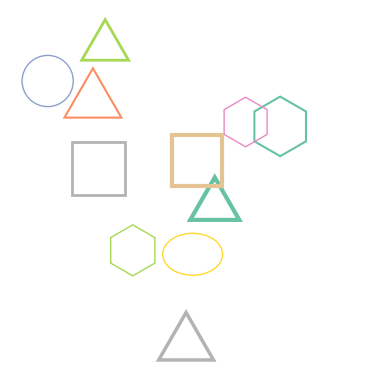[{"shape": "hexagon", "thickness": 1.5, "radius": 0.39, "center": [0.728, 0.672]}, {"shape": "triangle", "thickness": 3, "radius": 0.37, "center": [0.558, 0.466]}, {"shape": "triangle", "thickness": 1.5, "radius": 0.43, "center": [0.241, 0.737]}, {"shape": "circle", "thickness": 1, "radius": 0.33, "center": [0.124, 0.79]}, {"shape": "hexagon", "thickness": 1, "radius": 0.32, "center": [0.638, 0.683]}, {"shape": "triangle", "thickness": 2, "radius": 0.35, "center": [0.273, 0.879]}, {"shape": "hexagon", "thickness": 1, "radius": 0.33, "center": [0.345, 0.35]}, {"shape": "oval", "thickness": 1, "radius": 0.39, "center": [0.5, 0.34]}, {"shape": "square", "thickness": 3, "radius": 0.33, "center": [0.512, 0.584]}, {"shape": "square", "thickness": 2, "radius": 0.34, "center": [0.255, 0.562]}, {"shape": "triangle", "thickness": 2.5, "radius": 0.41, "center": [0.483, 0.106]}]